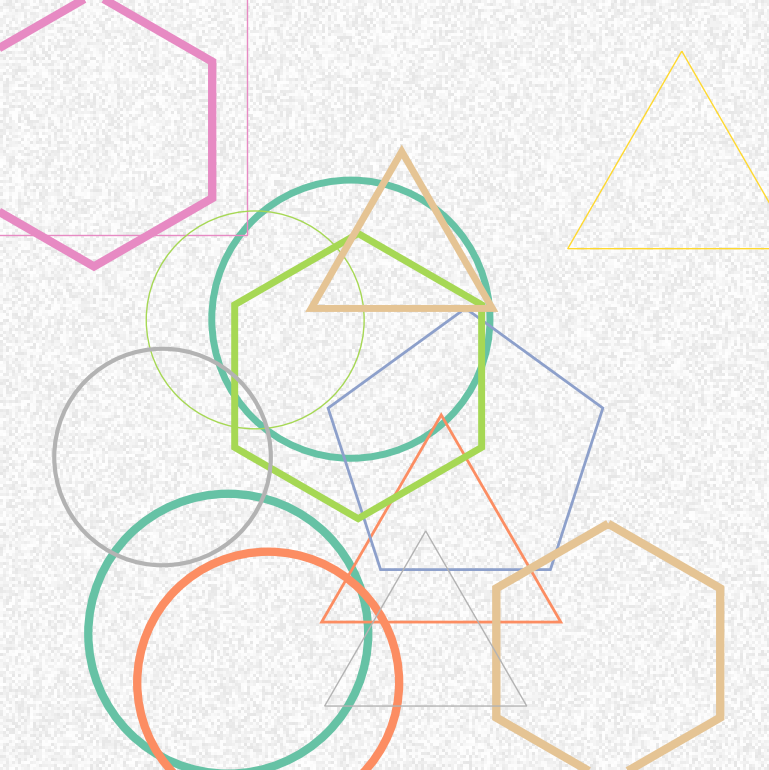[{"shape": "circle", "thickness": 3, "radius": 0.91, "center": [0.296, 0.177]}, {"shape": "circle", "thickness": 2.5, "radius": 0.9, "center": [0.456, 0.585]}, {"shape": "triangle", "thickness": 1, "radius": 0.9, "center": [0.573, 0.282]}, {"shape": "circle", "thickness": 3, "radius": 0.85, "center": [0.348, 0.113]}, {"shape": "pentagon", "thickness": 1, "radius": 0.94, "center": [0.605, 0.412]}, {"shape": "hexagon", "thickness": 3, "radius": 0.89, "center": [0.122, 0.831]}, {"shape": "square", "thickness": 0.5, "radius": 0.91, "center": [0.138, 0.878]}, {"shape": "circle", "thickness": 0.5, "radius": 0.71, "center": [0.331, 0.585]}, {"shape": "hexagon", "thickness": 2.5, "radius": 0.93, "center": [0.465, 0.512]}, {"shape": "triangle", "thickness": 0.5, "radius": 0.86, "center": [0.885, 0.763]}, {"shape": "triangle", "thickness": 2.5, "radius": 0.68, "center": [0.522, 0.667]}, {"shape": "hexagon", "thickness": 3, "radius": 0.84, "center": [0.79, 0.152]}, {"shape": "triangle", "thickness": 0.5, "radius": 0.76, "center": [0.553, 0.159]}, {"shape": "circle", "thickness": 1.5, "radius": 0.7, "center": [0.211, 0.406]}]